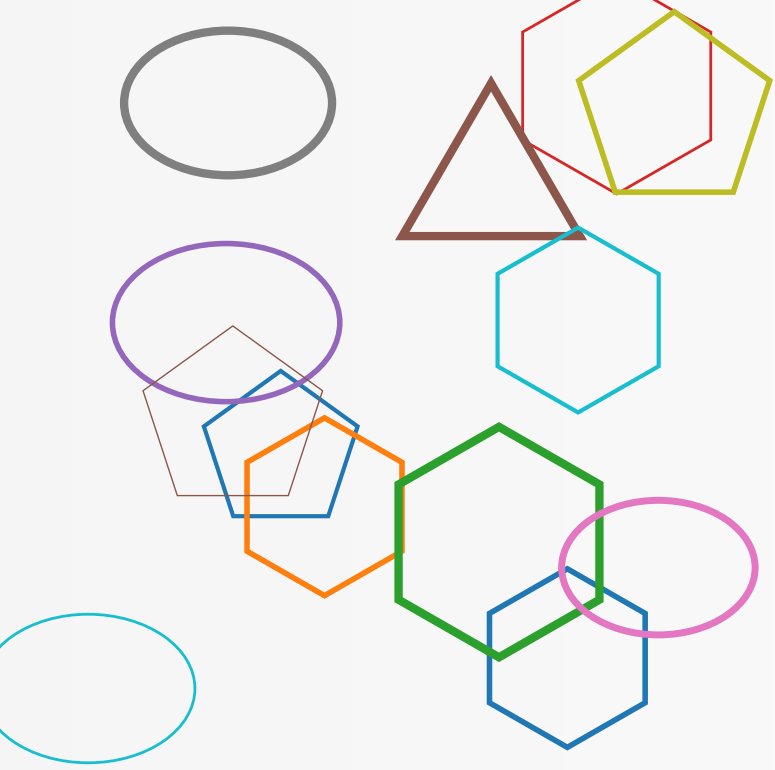[{"shape": "hexagon", "thickness": 2, "radius": 0.58, "center": [0.732, 0.145]}, {"shape": "pentagon", "thickness": 1.5, "radius": 0.52, "center": [0.362, 0.414]}, {"shape": "hexagon", "thickness": 2, "radius": 0.58, "center": [0.419, 0.342]}, {"shape": "hexagon", "thickness": 3, "radius": 0.75, "center": [0.644, 0.296]}, {"shape": "hexagon", "thickness": 1, "radius": 0.7, "center": [0.796, 0.888]}, {"shape": "oval", "thickness": 2, "radius": 0.73, "center": [0.292, 0.581]}, {"shape": "pentagon", "thickness": 0.5, "radius": 0.61, "center": [0.3, 0.455]}, {"shape": "triangle", "thickness": 3, "radius": 0.66, "center": [0.634, 0.76]}, {"shape": "oval", "thickness": 2.5, "radius": 0.62, "center": [0.85, 0.263]}, {"shape": "oval", "thickness": 3, "radius": 0.67, "center": [0.294, 0.866]}, {"shape": "pentagon", "thickness": 2, "radius": 0.65, "center": [0.87, 0.855]}, {"shape": "oval", "thickness": 1, "radius": 0.69, "center": [0.114, 0.106]}, {"shape": "hexagon", "thickness": 1.5, "radius": 0.6, "center": [0.746, 0.584]}]